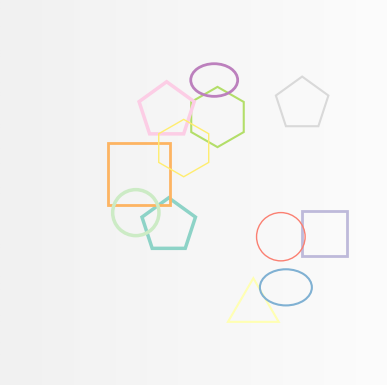[{"shape": "pentagon", "thickness": 2.5, "radius": 0.36, "center": [0.435, 0.414]}, {"shape": "triangle", "thickness": 1.5, "radius": 0.38, "center": [0.654, 0.202]}, {"shape": "square", "thickness": 2, "radius": 0.29, "center": [0.838, 0.393]}, {"shape": "circle", "thickness": 1, "radius": 0.31, "center": [0.725, 0.385]}, {"shape": "oval", "thickness": 1.5, "radius": 0.34, "center": [0.738, 0.254]}, {"shape": "square", "thickness": 2, "radius": 0.4, "center": [0.358, 0.547]}, {"shape": "hexagon", "thickness": 1.5, "radius": 0.39, "center": [0.561, 0.696]}, {"shape": "pentagon", "thickness": 2.5, "radius": 0.37, "center": [0.43, 0.713]}, {"shape": "pentagon", "thickness": 1.5, "radius": 0.36, "center": [0.78, 0.73]}, {"shape": "oval", "thickness": 2, "radius": 0.3, "center": [0.553, 0.792]}, {"shape": "circle", "thickness": 2.5, "radius": 0.3, "center": [0.35, 0.448]}, {"shape": "hexagon", "thickness": 1, "radius": 0.37, "center": [0.474, 0.615]}]